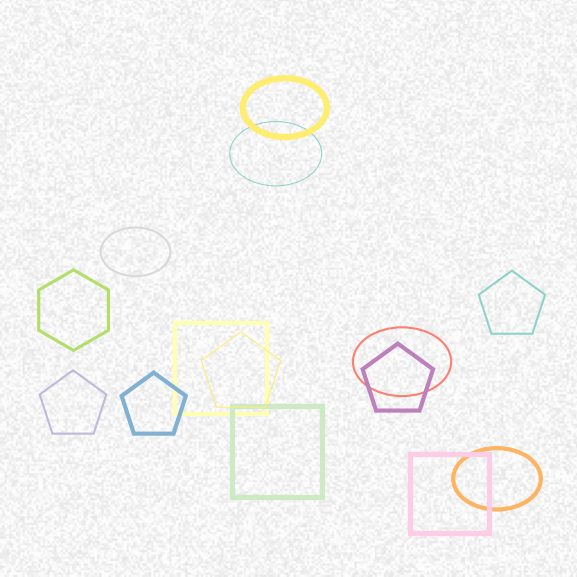[{"shape": "pentagon", "thickness": 1, "radius": 0.3, "center": [0.886, 0.47]}, {"shape": "oval", "thickness": 0.5, "radius": 0.4, "center": [0.477, 0.733]}, {"shape": "square", "thickness": 2, "radius": 0.4, "center": [0.383, 0.361]}, {"shape": "pentagon", "thickness": 1, "radius": 0.3, "center": [0.126, 0.297]}, {"shape": "oval", "thickness": 1, "radius": 0.43, "center": [0.696, 0.373]}, {"shape": "pentagon", "thickness": 2, "radius": 0.29, "center": [0.266, 0.295]}, {"shape": "oval", "thickness": 2, "radius": 0.38, "center": [0.861, 0.17]}, {"shape": "hexagon", "thickness": 1.5, "radius": 0.35, "center": [0.127, 0.462]}, {"shape": "square", "thickness": 2.5, "radius": 0.34, "center": [0.778, 0.144]}, {"shape": "oval", "thickness": 1, "radius": 0.3, "center": [0.235, 0.563]}, {"shape": "pentagon", "thickness": 2, "radius": 0.32, "center": [0.689, 0.34]}, {"shape": "square", "thickness": 2.5, "radius": 0.39, "center": [0.479, 0.217]}, {"shape": "oval", "thickness": 3, "radius": 0.36, "center": [0.493, 0.813]}, {"shape": "pentagon", "thickness": 0.5, "radius": 0.36, "center": [0.417, 0.353]}]